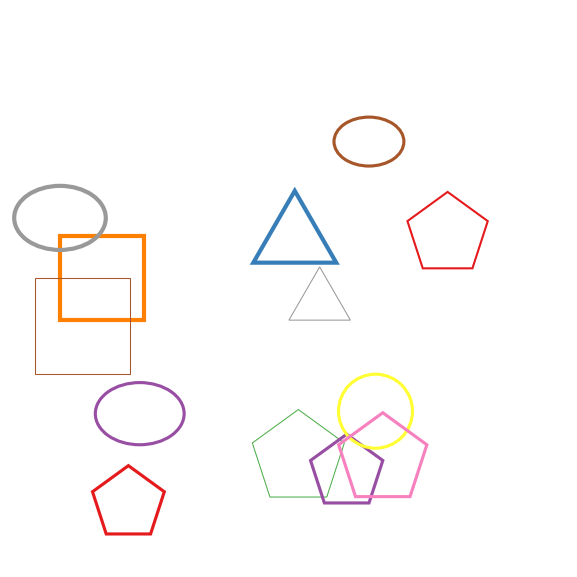[{"shape": "pentagon", "thickness": 1, "radius": 0.37, "center": [0.775, 0.594]}, {"shape": "pentagon", "thickness": 1.5, "radius": 0.33, "center": [0.222, 0.127]}, {"shape": "triangle", "thickness": 2, "radius": 0.41, "center": [0.51, 0.586]}, {"shape": "pentagon", "thickness": 0.5, "radius": 0.42, "center": [0.517, 0.206]}, {"shape": "pentagon", "thickness": 1.5, "radius": 0.33, "center": [0.6, 0.181]}, {"shape": "oval", "thickness": 1.5, "radius": 0.38, "center": [0.242, 0.283]}, {"shape": "square", "thickness": 2, "radius": 0.36, "center": [0.177, 0.518]}, {"shape": "circle", "thickness": 1.5, "radius": 0.32, "center": [0.65, 0.287]}, {"shape": "oval", "thickness": 1.5, "radius": 0.3, "center": [0.639, 0.754]}, {"shape": "square", "thickness": 0.5, "radius": 0.41, "center": [0.143, 0.435]}, {"shape": "pentagon", "thickness": 1.5, "radius": 0.4, "center": [0.663, 0.204]}, {"shape": "triangle", "thickness": 0.5, "radius": 0.31, "center": [0.554, 0.476]}, {"shape": "oval", "thickness": 2, "radius": 0.4, "center": [0.104, 0.622]}]